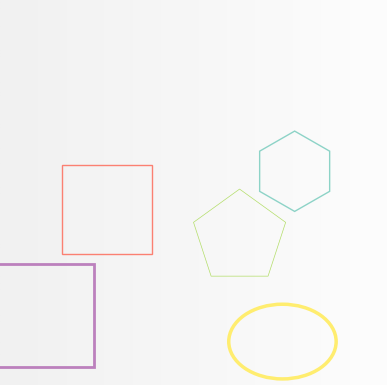[{"shape": "hexagon", "thickness": 1, "radius": 0.52, "center": [0.76, 0.555]}, {"shape": "square", "thickness": 1, "radius": 0.58, "center": [0.276, 0.457]}, {"shape": "pentagon", "thickness": 0.5, "radius": 0.63, "center": [0.618, 0.384]}, {"shape": "square", "thickness": 2, "radius": 0.67, "center": [0.109, 0.181]}, {"shape": "oval", "thickness": 2.5, "radius": 0.69, "center": [0.729, 0.113]}]